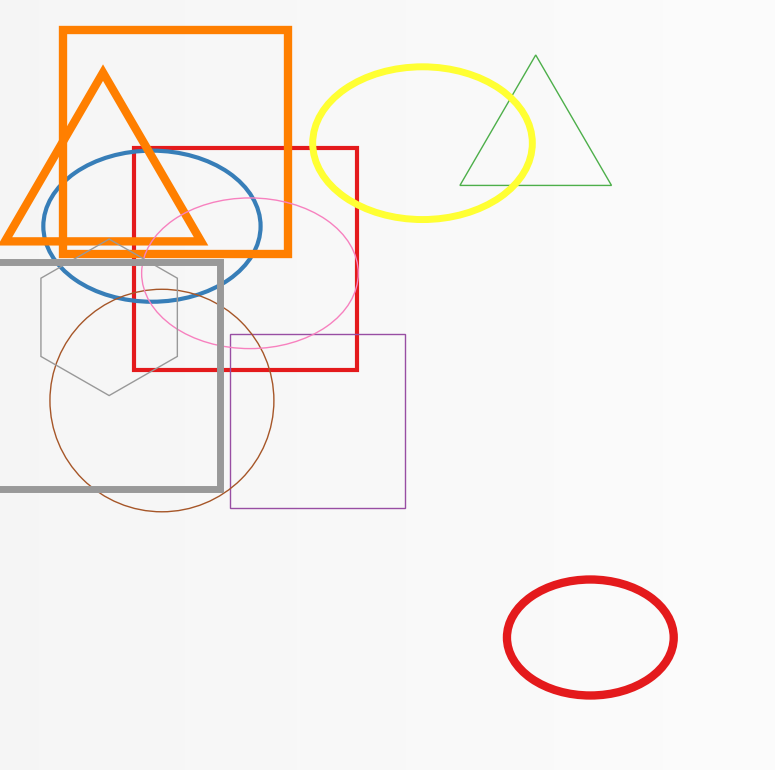[{"shape": "square", "thickness": 1.5, "radius": 0.72, "center": [0.317, 0.663]}, {"shape": "oval", "thickness": 3, "radius": 0.54, "center": [0.762, 0.172]}, {"shape": "oval", "thickness": 1.5, "radius": 0.7, "center": [0.196, 0.706]}, {"shape": "triangle", "thickness": 0.5, "radius": 0.56, "center": [0.691, 0.816]}, {"shape": "square", "thickness": 0.5, "radius": 0.57, "center": [0.41, 0.453]}, {"shape": "square", "thickness": 3, "radius": 0.73, "center": [0.226, 0.815]}, {"shape": "triangle", "thickness": 3, "radius": 0.73, "center": [0.133, 0.76]}, {"shape": "oval", "thickness": 2.5, "radius": 0.71, "center": [0.545, 0.814]}, {"shape": "circle", "thickness": 0.5, "radius": 0.72, "center": [0.209, 0.48]}, {"shape": "oval", "thickness": 0.5, "radius": 0.7, "center": [0.323, 0.645]}, {"shape": "hexagon", "thickness": 0.5, "radius": 0.51, "center": [0.141, 0.588]}, {"shape": "square", "thickness": 2.5, "radius": 0.74, "center": [0.137, 0.512]}]